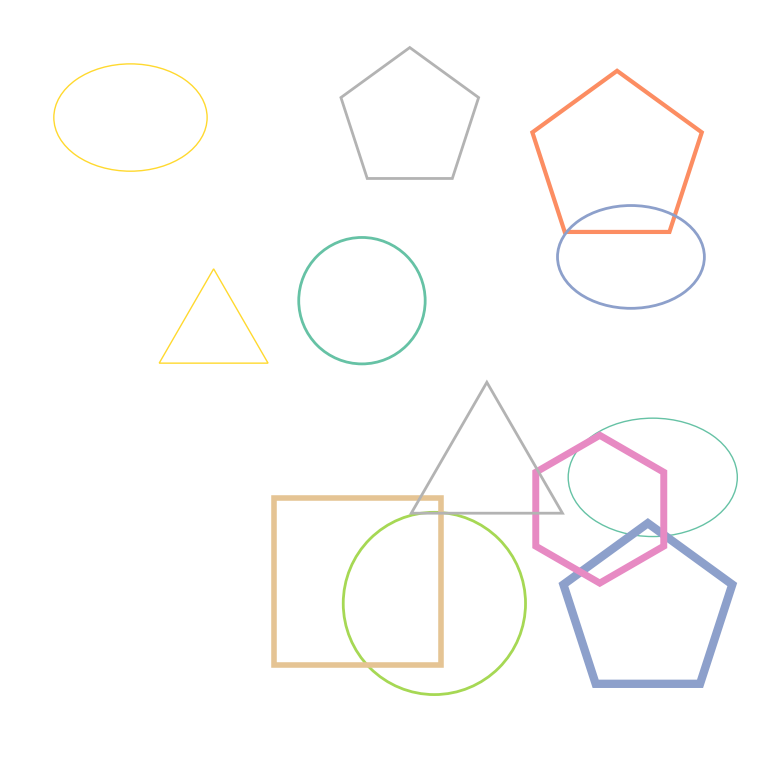[{"shape": "oval", "thickness": 0.5, "radius": 0.55, "center": [0.848, 0.38]}, {"shape": "circle", "thickness": 1, "radius": 0.41, "center": [0.47, 0.609]}, {"shape": "pentagon", "thickness": 1.5, "radius": 0.58, "center": [0.801, 0.792]}, {"shape": "oval", "thickness": 1, "radius": 0.48, "center": [0.819, 0.666]}, {"shape": "pentagon", "thickness": 3, "radius": 0.58, "center": [0.841, 0.205]}, {"shape": "hexagon", "thickness": 2.5, "radius": 0.48, "center": [0.779, 0.339]}, {"shape": "circle", "thickness": 1, "radius": 0.59, "center": [0.564, 0.216]}, {"shape": "triangle", "thickness": 0.5, "radius": 0.41, "center": [0.277, 0.569]}, {"shape": "oval", "thickness": 0.5, "radius": 0.5, "center": [0.169, 0.847]}, {"shape": "square", "thickness": 2, "radius": 0.54, "center": [0.464, 0.245]}, {"shape": "pentagon", "thickness": 1, "radius": 0.47, "center": [0.532, 0.844]}, {"shape": "triangle", "thickness": 1, "radius": 0.57, "center": [0.632, 0.39]}]